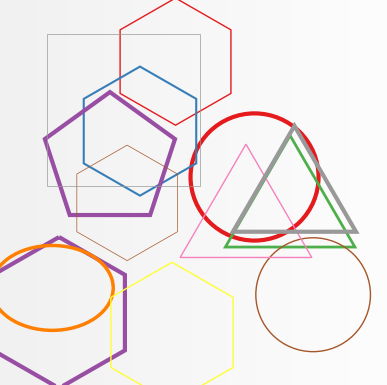[{"shape": "circle", "thickness": 3, "radius": 0.83, "center": [0.657, 0.54]}, {"shape": "hexagon", "thickness": 1, "radius": 0.83, "center": [0.453, 0.84]}, {"shape": "hexagon", "thickness": 1.5, "radius": 0.84, "center": [0.361, 0.659]}, {"shape": "triangle", "thickness": 2, "radius": 0.96, "center": [0.749, 0.455]}, {"shape": "pentagon", "thickness": 3, "radius": 0.88, "center": [0.284, 0.584]}, {"shape": "hexagon", "thickness": 3, "radius": 0.98, "center": [0.152, 0.188]}, {"shape": "oval", "thickness": 2.5, "radius": 0.79, "center": [0.135, 0.252]}, {"shape": "hexagon", "thickness": 1, "radius": 0.91, "center": [0.444, 0.137]}, {"shape": "hexagon", "thickness": 0.5, "radius": 0.75, "center": [0.328, 0.473]}, {"shape": "circle", "thickness": 1, "radius": 0.74, "center": [0.808, 0.235]}, {"shape": "triangle", "thickness": 1, "radius": 0.98, "center": [0.635, 0.429]}, {"shape": "square", "thickness": 0.5, "radius": 0.99, "center": [0.319, 0.715]}, {"shape": "triangle", "thickness": 3, "radius": 0.92, "center": [0.76, 0.49]}]